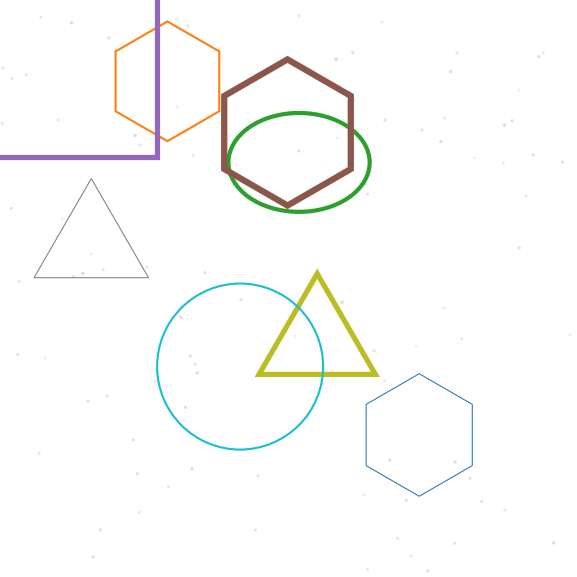[{"shape": "hexagon", "thickness": 0.5, "radius": 0.53, "center": [0.726, 0.246]}, {"shape": "hexagon", "thickness": 1, "radius": 0.52, "center": [0.29, 0.858]}, {"shape": "oval", "thickness": 2, "radius": 0.61, "center": [0.518, 0.718]}, {"shape": "square", "thickness": 2.5, "radius": 0.69, "center": [0.133, 0.865]}, {"shape": "hexagon", "thickness": 3, "radius": 0.63, "center": [0.498, 0.77]}, {"shape": "triangle", "thickness": 0.5, "radius": 0.57, "center": [0.158, 0.575]}, {"shape": "triangle", "thickness": 2.5, "radius": 0.58, "center": [0.549, 0.409]}, {"shape": "circle", "thickness": 1, "radius": 0.72, "center": [0.416, 0.364]}]